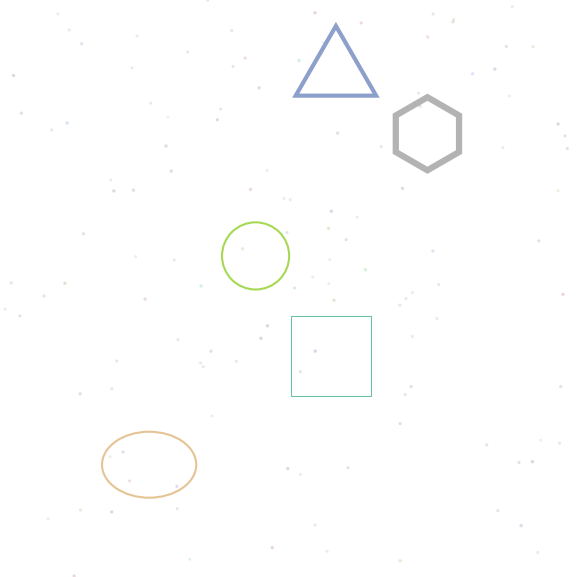[{"shape": "square", "thickness": 0.5, "radius": 0.35, "center": [0.574, 0.382]}, {"shape": "triangle", "thickness": 2, "radius": 0.4, "center": [0.582, 0.874]}, {"shape": "circle", "thickness": 1, "radius": 0.29, "center": [0.443, 0.556]}, {"shape": "oval", "thickness": 1, "radius": 0.41, "center": [0.258, 0.194]}, {"shape": "hexagon", "thickness": 3, "radius": 0.32, "center": [0.74, 0.768]}]